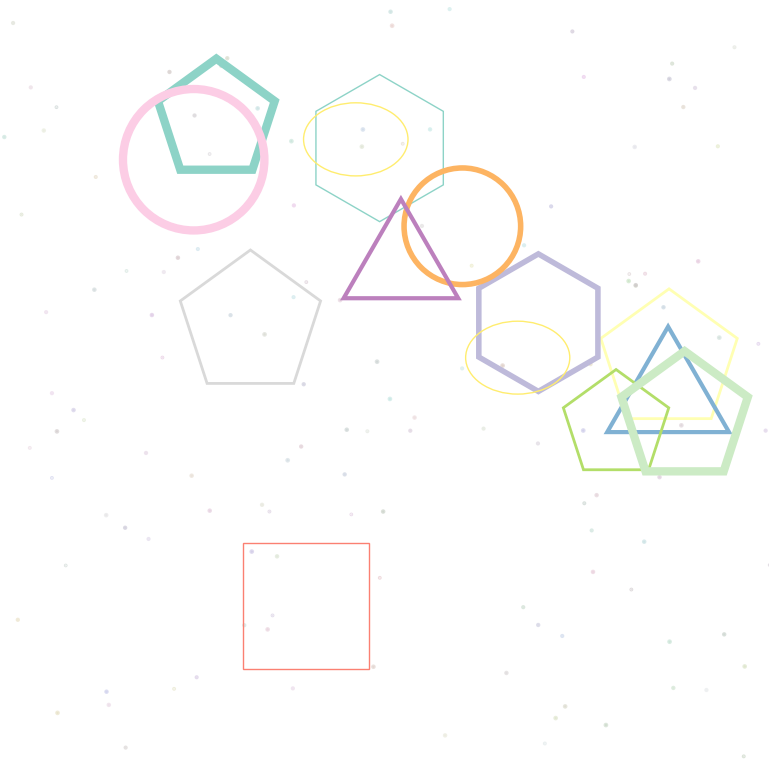[{"shape": "pentagon", "thickness": 3, "radius": 0.4, "center": [0.281, 0.844]}, {"shape": "hexagon", "thickness": 0.5, "radius": 0.48, "center": [0.493, 0.808]}, {"shape": "pentagon", "thickness": 1, "radius": 0.47, "center": [0.869, 0.532]}, {"shape": "hexagon", "thickness": 2, "radius": 0.45, "center": [0.699, 0.581]}, {"shape": "square", "thickness": 0.5, "radius": 0.41, "center": [0.397, 0.213]}, {"shape": "triangle", "thickness": 1.5, "radius": 0.46, "center": [0.868, 0.484]}, {"shape": "circle", "thickness": 2, "radius": 0.38, "center": [0.6, 0.706]}, {"shape": "pentagon", "thickness": 1, "radius": 0.36, "center": [0.8, 0.448]}, {"shape": "circle", "thickness": 3, "radius": 0.46, "center": [0.252, 0.793]}, {"shape": "pentagon", "thickness": 1, "radius": 0.48, "center": [0.325, 0.58]}, {"shape": "triangle", "thickness": 1.5, "radius": 0.43, "center": [0.521, 0.656]}, {"shape": "pentagon", "thickness": 3, "radius": 0.43, "center": [0.889, 0.458]}, {"shape": "oval", "thickness": 0.5, "radius": 0.34, "center": [0.462, 0.819]}, {"shape": "oval", "thickness": 0.5, "radius": 0.34, "center": [0.672, 0.536]}]